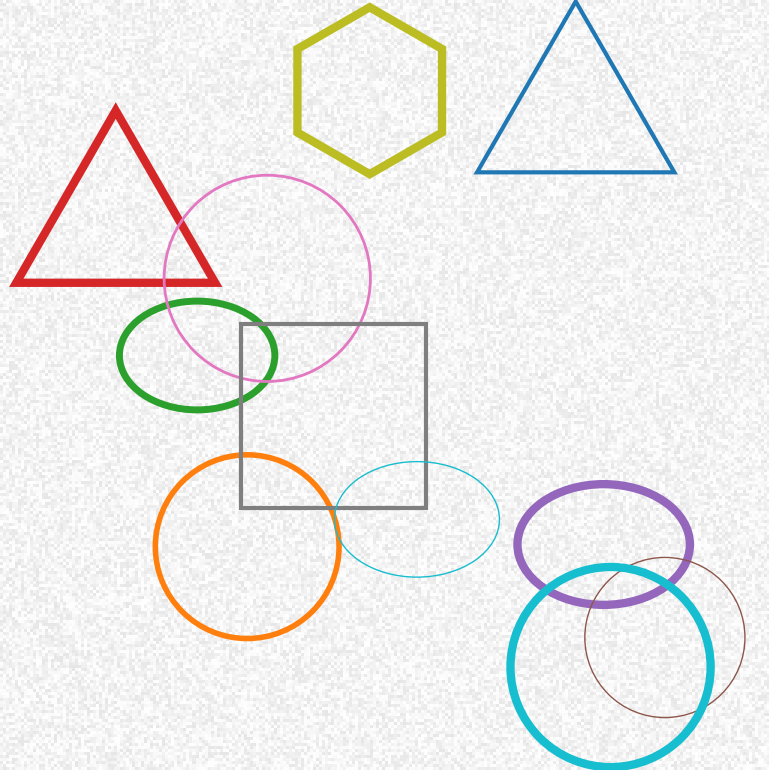[{"shape": "triangle", "thickness": 1.5, "radius": 0.74, "center": [0.748, 0.85]}, {"shape": "circle", "thickness": 2, "radius": 0.6, "center": [0.321, 0.29]}, {"shape": "oval", "thickness": 2.5, "radius": 0.5, "center": [0.256, 0.538]}, {"shape": "triangle", "thickness": 3, "radius": 0.75, "center": [0.15, 0.707]}, {"shape": "oval", "thickness": 3, "radius": 0.56, "center": [0.784, 0.293]}, {"shape": "circle", "thickness": 0.5, "radius": 0.52, "center": [0.863, 0.172]}, {"shape": "circle", "thickness": 1, "radius": 0.67, "center": [0.347, 0.639]}, {"shape": "square", "thickness": 1.5, "radius": 0.6, "center": [0.433, 0.459]}, {"shape": "hexagon", "thickness": 3, "radius": 0.54, "center": [0.48, 0.882]}, {"shape": "oval", "thickness": 0.5, "radius": 0.54, "center": [0.541, 0.325]}, {"shape": "circle", "thickness": 3, "radius": 0.65, "center": [0.793, 0.134]}]